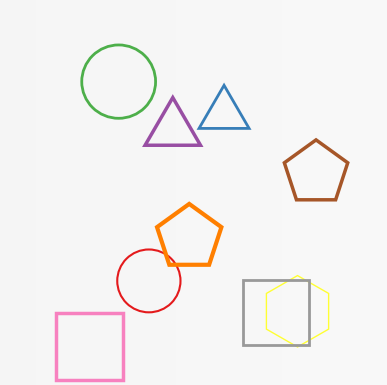[{"shape": "circle", "thickness": 1.5, "radius": 0.41, "center": [0.384, 0.27]}, {"shape": "triangle", "thickness": 2, "radius": 0.37, "center": [0.578, 0.704]}, {"shape": "circle", "thickness": 2, "radius": 0.48, "center": [0.306, 0.788]}, {"shape": "triangle", "thickness": 2.5, "radius": 0.41, "center": [0.446, 0.664]}, {"shape": "pentagon", "thickness": 3, "radius": 0.44, "center": [0.488, 0.383]}, {"shape": "hexagon", "thickness": 1, "radius": 0.46, "center": [0.768, 0.191]}, {"shape": "pentagon", "thickness": 2.5, "radius": 0.43, "center": [0.816, 0.551]}, {"shape": "square", "thickness": 2.5, "radius": 0.43, "center": [0.232, 0.1]}, {"shape": "square", "thickness": 2, "radius": 0.42, "center": [0.713, 0.187]}]